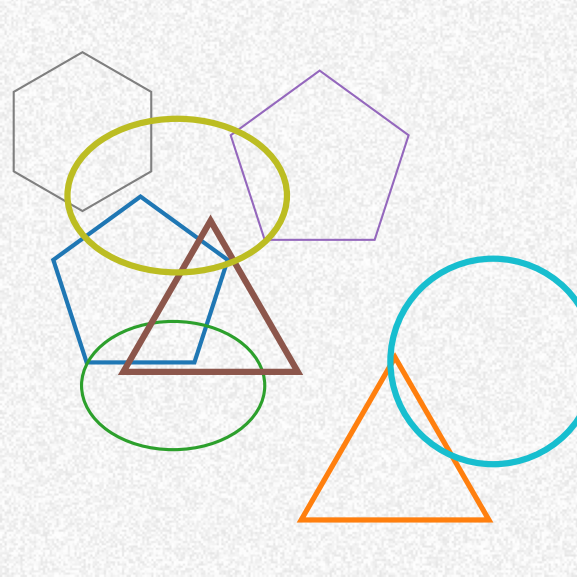[{"shape": "pentagon", "thickness": 2, "radius": 0.79, "center": [0.243, 0.5]}, {"shape": "triangle", "thickness": 2.5, "radius": 0.94, "center": [0.684, 0.193]}, {"shape": "oval", "thickness": 1.5, "radius": 0.79, "center": [0.3, 0.332]}, {"shape": "pentagon", "thickness": 1, "radius": 0.81, "center": [0.554, 0.715]}, {"shape": "triangle", "thickness": 3, "radius": 0.87, "center": [0.365, 0.442]}, {"shape": "hexagon", "thickness": 1, "radius": 0.69, "center": [0.143, 0.771]}, {"shape": "oval", "thickness": 3, "radius": 0.95, "center": [0.307, 0.66]}, {"shape": "circle", "thickness": 3, "radius": 0.89, "center": [0.854, 0.373]}]